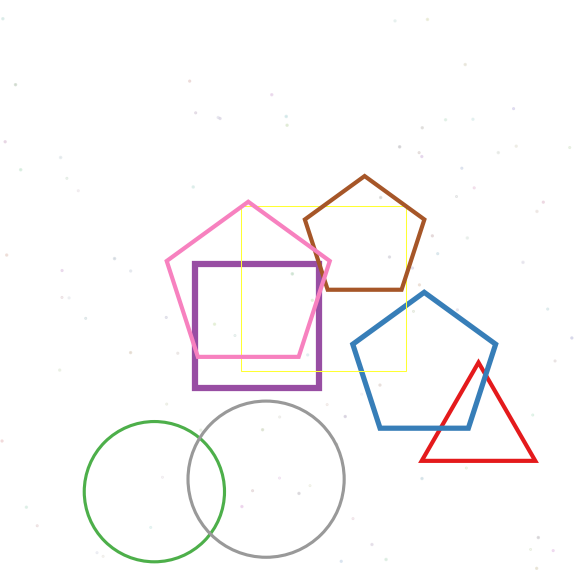[{"shape": "triangle", "thickness": 2, "radius": 0.57, "center": [0.829, 0.258]}, {"shape": "pentagon", "thickness": 2.5, "radius": 0.65, "center": [0.735, 0.363]}, {"shape": "circle", "thickness": 1.5, "radius": 0.61, "center": [0.267, 0.148]}, {"shape": "square", "thickness": 3, "radius": 0.54, "center": [0.445, 0.435]}, {"shape": "square", "thickness": 0.5, "radius": 0.72, "center": [0.56, 0.5]}, {"shape": "pentagon", "thickness": 2, "radius": 0.54, "center": [0.631, 0.585]}, {"shape": "pentagon", "thickness": 2, "radius": 0.74, "center": [0.43, 0.501]}, {"shape": "circle", "thickness": 1.5, "radius": 0.68, "center": [0.461, 0.169]}]